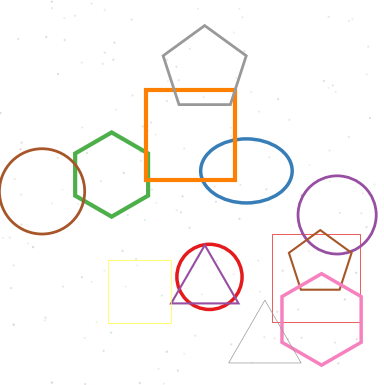[{"shape": "circle", "thickness": 2.5, "radius": 0.42, "center": [0.544, 0.281]}, {"shape": "square", "thickness": 0.5, "radius": 0.57, "center": [0.821, 0.278]}, {"shape": "oval", "thickness": 2.5, "radius": 0.59, "center": [0.64, 0.556]}, {"shape": "hexagon", "thickness": 3, "radius": 0.55, "center": [0.29, 0.547]}, {"shape": "circle", "thickness": 2, "radius": 0.51, "center": [0.876, 0.442]}, {"shape": "triangle", "thickness": 1.5, "radius": 0.5, "center": [0.532, 0.262]}, {"shape": "square", "thickness": 3, "radius": 0.58, "center": [0.494, 0.65]}, {"shape": "square", "thickness": 0.5, "radius": 0.41, "center": [0.363, 0.243]}, {"shape": "pentagon", "thickness": 1.5, "radius": 0.43, "center": [0.832, 0.317]}, {"shape": "circle", "thickness": 2, "radius": 0.55, "center": [0.109, 0.503]}, {"shape": "hexagon", "thickness": 2.5, "radius": 0.59, "center": [0.835, 0.17]}, {"shape": "pentagon", "thickness": 2, "radius": 0.57, "center": [0.532, 0.82]}, {"shape": "triangle", "thickness": 0.5, "radius": 0.54, "center": [0.688, 0.112]}]